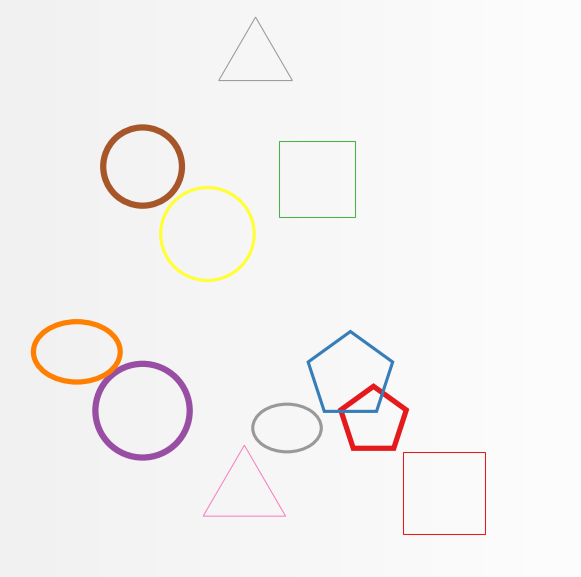[{"shape": "square", "thickness": 0.5, "radius": 0.35, "center": [0.764, 0.146]}, {"shape": "pentagon", "thickness": 2.5, "radius": 0.3, "center": [0.643, 0.271]}, {"shape": "pentagon", "thickness": 1.5, "radius": 0.38, "center": [0.603, 0.349]}, {"shape": "square", "thickness": 0.5, "radius": 0.33, "center": [0.545, 0.689]}, {"shape": "circle", "thickness": 3, "radius": 0.41, "center": [0.245, 0.288]}, {"shape": "oval", "thickness": 2.5, "radius": 0.37, "center": [0.132, 0.39]}, {"shape": "circle", "thickness": 1.5, "radius": 0.4, "center": [0.357, 0.594]}, {"shape": "circle", "thickness": 3, "radius": 0.34, "center": [0.245, 0.711]}, {"shape": "triangle", "thickness": 0.5, "radius": 0.41, "center": [0.42, 0.146]}, {"shape": "oval", "thickness": 1.5, "radius": 0.29, "center": [0.494, 0.258]}, {"shape": "triangle", "thickness": 0.5, "radius": 0.37, "center": [0.44, 0.896]}]